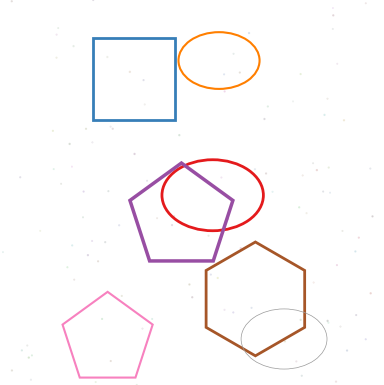[{"shape": "oval", "thickness": 2, "radius": 0.66, "center": [0.552, 0.493]}, {"shape": "square", "thickness": 2, "radius": 0.53, "center": [0.347, 0.795]}, {"shape": "pentagon", "thickness": 2.5, "radius": 0.7, "center": [0.471, 0.436]}, {"shape": "oval", "thickness": 1.5, "radius": 0.53, "center": [0.569, 0.843]}, {"shape": "hexagon", "thickness": 2, "radius": 0.74, "center": [0.663, 0.224]}, {"shape": "pentagon", "thickness": 1.5, "radius": 0.62, "center": [0.28, 0.119]}, {"shape": "oval", "thickness": 0.5, "radius": 0.56, "center": [0.738, 0.12]}]